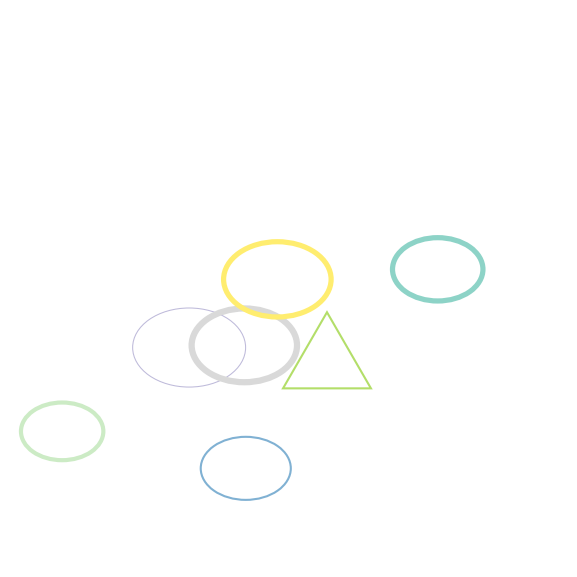[{"shape": "oval", "thickness": 2.5, "radius": 0.39, "center": [0.758, 0.533]}, {"shape": "oval", "thickness": 0.5, "radius": 0.49, "center": [0.327, 0.397]}, {"shape": "oval", "thickness": 1, "radius": 0.39, "center": [0.426, 0.188]}, {"shape": "triangle", "thickness": 1, "radius": 0.44, "center": [0.566, 0.371]}, {"shape": "oval", "thickness": 3, "radius": 0.46, "center": [0.423, 0.401]}, {"shape": "oval", "thickness": 2, "radius": 0.36, "center": [0.108, 0.252]}, {"shape": "oval", "thickness": 2.5, "radius": 0.47, "center": [0.48, 0.515]}]